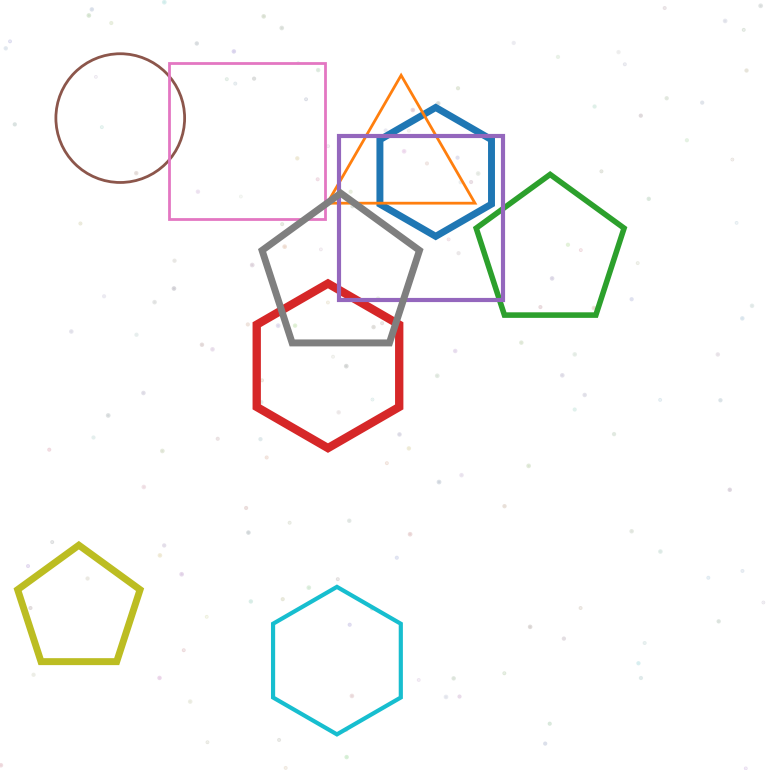[{"shape": "hexagon", "thickness": 2.5, "radius": 0.42, "center": [0.566, 0.777]}, {"shape": "triangle", "thickness": 1, "radius": 0.55, "center": [0.521, 0.791]}, {"shape": "pentagon", "thickness": 2, "radius": 0.5, "center": [0.714, 0.672]}, {"shape": "hexagon", "thickness": 3, "radius": 0.53, "center": [0.426, 0.525]}, {"shape": "square", "thickness": 1.5, "radius": 0.53, "center": [0.547, 0.717]}, {"shape": "circle", "thickness": 1, "radius": 0.42, "center": [0.156, 0.847]}, {"shape": "square", "thickness": 1, "radius": 0.51, "center": [0.32, 0.817]}, {"shape": "pentagon", "thickness": 2.5, "radius": 0.54, "center": [0.443, 0.642]}, {"shape": "pentagon", "thickness": 2.5, "radius": 0.42, "center": [0.102, 0.208]}, {"shape": "hexagon", "thickness": 1.5, "radius": 0.48, "center": [0.438, 0.142]}]